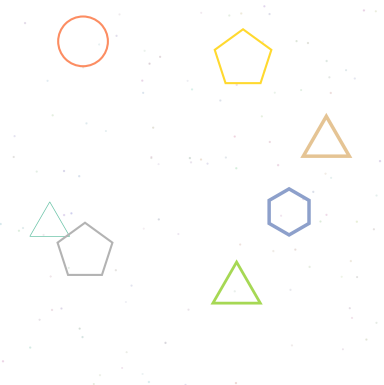[{"shape": "triangle", "thickness": 0.5, "radius": 0.3, "center": [0.129, 0.416]}, {"shape": "circle", "thickness": 1.5, "radius": 0.32, "center": [0.216, 0.893]}, {"shape": "hexagon", "thickness": 2.5, "radius": 0.3, "center": [0.751, 0.45]}, {"shape": "triangle", "thickness": 2, "radius": 0.36, "center": [0.615, 0.248]}, {"shape": "pentagon", "thickness": 1.5, "radius": 0.39, "center": [0.631, 0.847]}, {"shape": "triangle", "thickness": 2.5, "radius": 0.35, "center": [0.848, 0.629]}, {"shape": "pentagon", "thickness": 1.5, "radius": 0.37, "center": [0.221, 0.347]}]